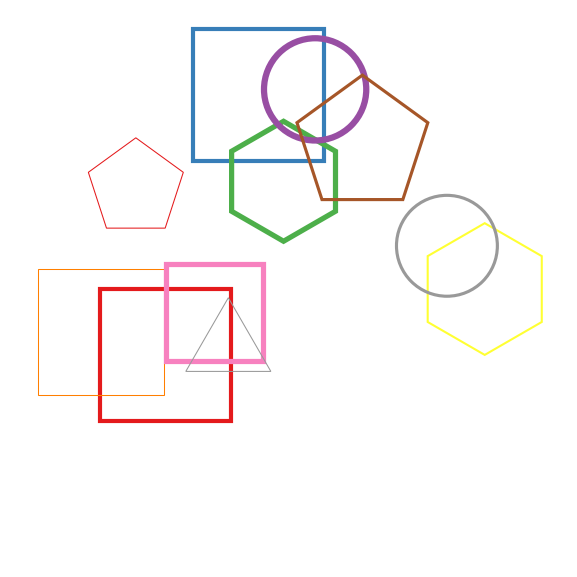[{"shape": "pentagon", "thickness": 0.5, "radius": 0.43, "center": [0.235, 0.674]}, {"shape": "square", "thickness": 2, "radius": 0.57, "center": [0.286, 0.384]}, {"shape": "square", "thickness": 2, "radius": 0.57, "center": [0.447, 0.835]}, {"shape": "hexagon", "thickness": 2.5, "radius": 0.52, "center": [0.491, 0.685]}, {"shape": "circle", "thickness": 3, "radius": 0.44, "center": [0.546, 0.844]}, {"shape": "square", "thickness": 0.5, "radius": 0.55, "center": [0.175, 0.425]}, {"shape": "hexagon", "thickness": 1, "radius": 0.57, "center": [0.839, 0.499]}, {"shape": "pentagon", "thickness": 1.5, "radius": 0.6, "center": [0.628, 0.75]}, {"shape": "square", "thickness": 2.5, "radius": 0.42, "center": [0.371, 0.458]}, {"shape": "circle", "thickness": 1.5, "radius": 0.44, "center": [0.774, 0.574]}, {"shape": "triangle", "thickness": 0.5, "radius": 0.43, "center": [0.395, 0.399]}]